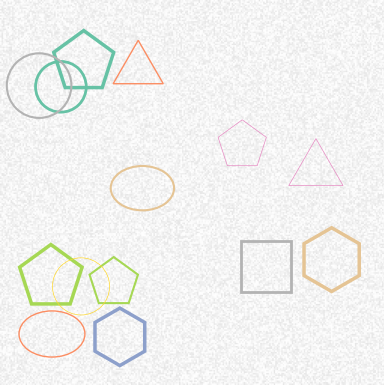[{"shape": "pentagon", "thickness": 2.5, "radius": 0.41, "center": [0.217, 0.839]}, {"shape": "circle", "thickness": 2, "radius": 0.33, "center": [0.158, 0.775]}, {"shape": "triangle", "thickness": 1, "radius": 0.38, "center": [0.359, 0.82]}, {"shape": "oval", "thickness": 1, "radius": 0.43, "center": [0.135, 0.133]}, {"shape": "hexagon", "thickness": 2.5, "radius": 0.37, "center": [0.311, 0.125]}, {"shape": "pentagon", "thickness": 0.5, "radius": 0.33, "center": [0.629, 0.623]}, {"shape": "triangle", "thickness": 0.5, "radius": 0.41, "center": [0.821, 0.559]}, {"shape": "pentagon", "thickness": 1.5, "radius": 0.33, "center": [0.295, 0.266]}, {"shape": "pentagon", "thickness": 2.5, "radius": 0.43, "center": [0.132, 0.28]}, {"shape": "circle", "thickness": 0.5, "radius": 0.37, "center": [0.21, 0.256]}, {"shape": "oval", "thickness": 1.5, "radius": 0.41, "center": [0.37, 0.511]}, {"shape": "hexagon", "thickness": 2.5, "radius": 0.41, "center": [0.861, 0.326]}, {"shape": "square", "thickness": 2, "radius": 0.33, "center": [0.69, 0.308]}, {"shape": "circle", "thickness": 1.5, "radius": 0.42, "center": [0.102, 0.778]}]